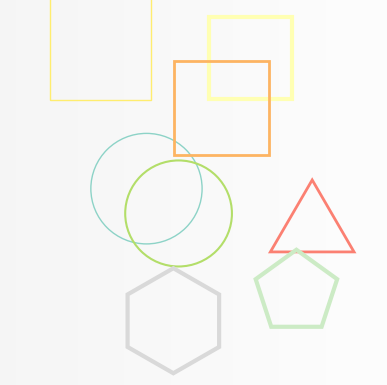[{"shape": "circle", "thickness": 1, "radius": 0.72, "center": [0.378, 0.51]}, {"shape": "square", "thickness": 3, "radius": 0.53, "center": [0.647, 0.85]}, {"shape": "triangle", "thickness": 2, "radius": 0.62, "center": [0.806, 0.408]}, {"shape": "square", "thickness": 2, "radius": 0.61, "center": [0.572, 0.719]}, {"shape": "circle", "thickness": 1.5, "radius": 0.69, "center": [0.461, 0.446]}, {"shape": "hexagon", "thickness": 3, "radius": 0.68, "center": [0.447, 0.167]}, {"shape": "pentagon", "thickness": 3, "radius": 0.55, "center": [0.765, 0.241]}, {"shape": "square", "thickness": 1, "radius": 0.65, "center": [0.26, 0.872]}]